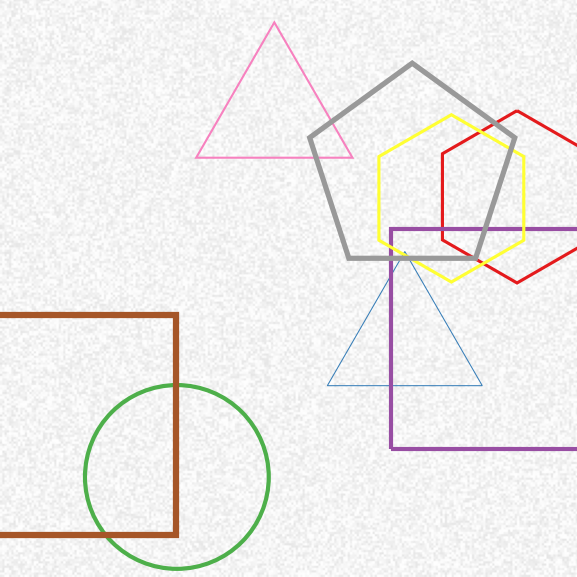[{"shape": "hexagon", "thickness": 1.5, "radius": 0.75, "center": [0.895, 0.658]}, {"shape": "triangle", "thickness": 0.5, "radius": 0.77, "center": [0.701, 0.409]}, {"shape": "circle", "thickness": 2, "radius": 0.8, "center": [0.306, 0.173]}, {"shape": "square", "thickness": 2, "radius": 0.96, "center": [0.868, 0.412]}, {"shape": "hexagon", "thickness": 1.5, "radius": 0.72, "center": [0.782, 0.656]}, {"shape": "square", "thickness": 3, "radius": 0.95, "center": [0.114, 0.263]}, {"shape": "triangle", "thickness": 1, "radius": 0.78, "center": [0.475, 0.804]}, {"shape": "pentagon", "thickness": 2.5, "radius": 0.93, "center": [0.714, 0.703]}]